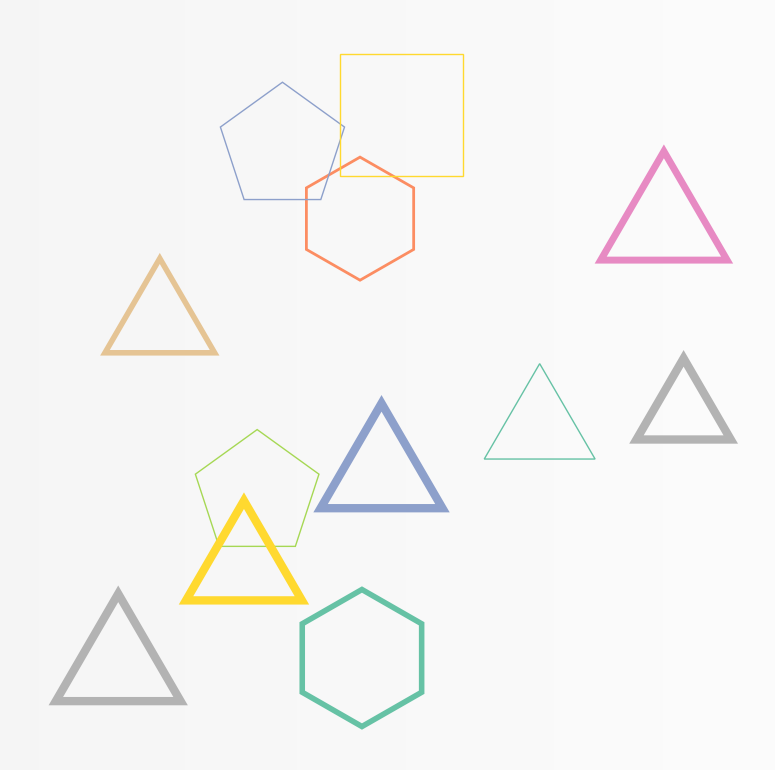[{"shape": "hexagon", "thickness": 2, "radius": 0.44, "center": [0.467, 0.145]}, {"shape": "triangle", "thickness": 0.5, "radius": 0.41, "center": [0.696, 0.445]}, {"shape": "hexagon", "thickness": 1, "radius": 0.4, "center": [0.465, 0.716]}, {"shape": "triangle", "thickness": 3, "radius": 0.45, "center": [0.492, 0.385]}, {"shape": "pentagon", "thickness": 0.5, "radius": 0.42, "center": [0.364, 0.809]}, {"shape": "triangle", "thickness": 2.5, "radius": 0.47, "center": [0.857, 0.709]}, {"shape": "pentagon", "thickness": 0.5, "radius": 0.42, "center": [0.332, 0.358]}, {"shape": "square", "thickness": 0.5, "radius": 0.4, "center": [0.518, 0.851]}, {"shape": "triangle", "thickness": 3, "radius": 0.43, "center": [0.315, 0.263]}, {"shape": "triangle", "thickness": 2, "radius": 0.41, "center": [0.206, 0.583]}, {"shape": "triangle", "thickness": 3, "radius": 0.46, "center": [0.153, 0.136]}, {"shape": "triangle", "thickness": 3, "radius": 0.35, "center": [0.882, 0.464]}]